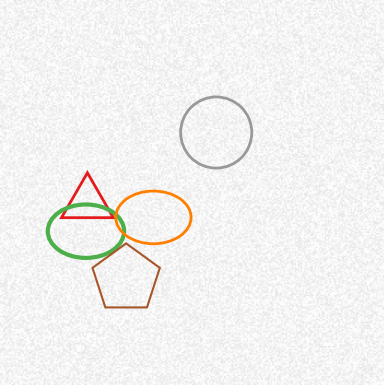[{"shape": "triangle", "thickness": 2, "radius": 0.39, "center": [0.227, 0.473]}, {"shape": "oval", "thickness": 3, "radius": 0.5, "center": [0.223, 0.399]}, {"shape": "oval", "thickness": 2, "radius": 0.49, "center": [0.399, 0.435]}, {"shape": "pentagon", "thickness": 1.5, "radius": 0.46, "center": [0.328, 0.276]}, {"shape": "circle", "thickness": 2, "radius": 0.46, "center": [0.562, 0.656]}]